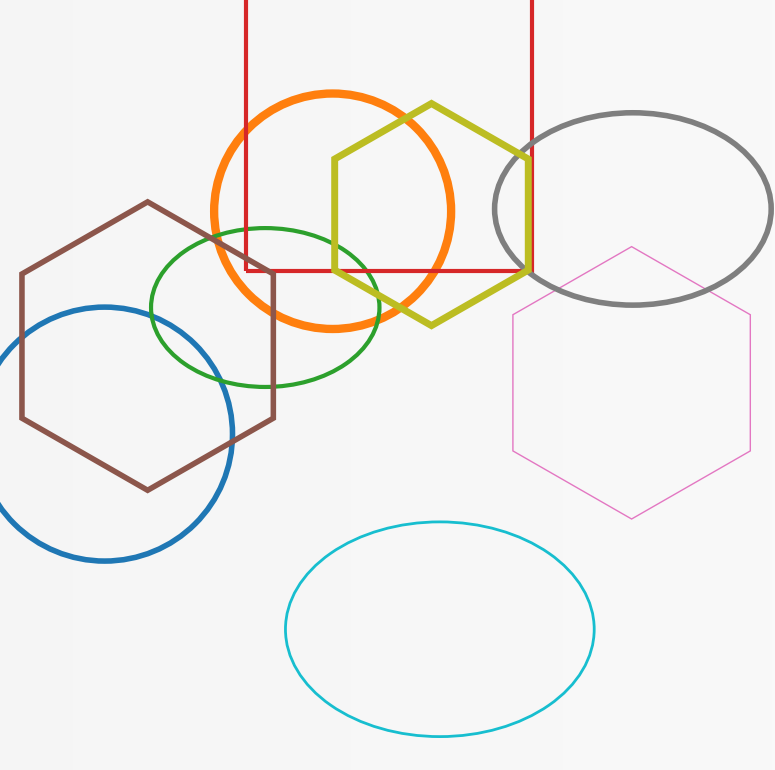[{"shape": "circle", "thickness": 2, "radius": 0.82, "center": [0.135, 0.436]}, {"shape": "circle", "thickness": 3, "radius": 0.76, "center": [0.429, 0.726]}, {"shape": "oval", "thickness": 1.5, "radius": 0.74, "center": [0.342, 0.601]}, {"shape": "square", "thickness": 1.5, "radius": 0.92, "center": [0.502, 0.832]}, {"shape": "hexagon", "thickness": 2, "radius": 0.94, "center": [0.191, 0.551]}, {"shape": "hexagon", "thickness": 0.5, "radius": 0.88, "center": [0.815, 0.503]}, {"shape": "oval", "thickness": 2, "radius": 0.89, "center": [0.817, 0.729]}, {"shape": "hexagon", "thickness": 2.5, "radius": 0.72, "center": [0.557, 0.721]}, {"shape": "oval", "thickness": 1, "radius": 1.0, "center": [0.568, 0.183]}]